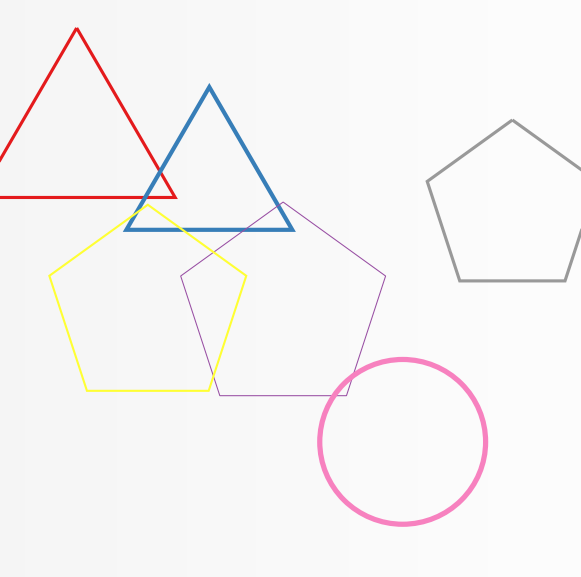[{"shape": "triangle", "thickness": 1.5, "radius": 0.98, "center": [0.132, 0.755]}, {"shape": "triangle", "thickness": 2, "radius": 0.82, "center": [0.36, 0.684]}, {"shape": "pentagon", "thickness": 0.5, "radius": 0.93, "center": [0.487, 0.464]}, {"shape": "pentagon", "thickness": 1, "radius": 0.89, "center": [0.254, 0.466]}, {"shape": "circle", "thickness": 2.5, "radius": 0.71, "center": [0.693, 0.234]}, {"shape": "pentagon", "thickness": 1.5, "radius": 0.77, "center": [0.882, 0.637]}]